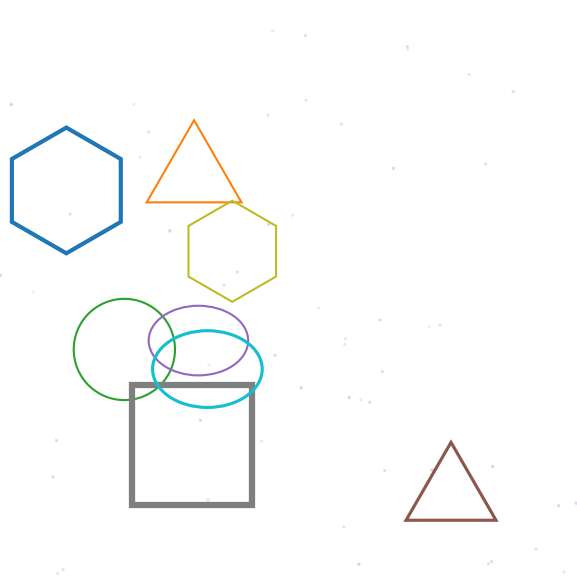[{"shape": "hexagon", "thickness": 2, "radius": 0.54, "center": [0.115, 0.669]}, {"shape": "triangle", "thickness": 1, "radius": 0.47, "center": [0.336, 0.696]}, {"shape": "circle", "thickness": 1, "radius": 0.44, "center": [0.215, 0.394]}, {"shape": "oval", "thickness": 1, "radius": 0.43, "center": [0.344, 0.409]}, {"shape": "triangle", "thickness": 1.5, "radius": 0.45, "center": [0.781, 0.143]}, {"shape": "square", "thickness": 3, "radius": 0.52, "center": [0.333, 0.228]}, {"shape": "hexagon", "thickness": 1, "radius": 0.44, "center": [0.402, 0.564]}, {"shape": "oval", "thickness": 1.5, "radius": 0.47, "center": [0.359, 0.36]}]